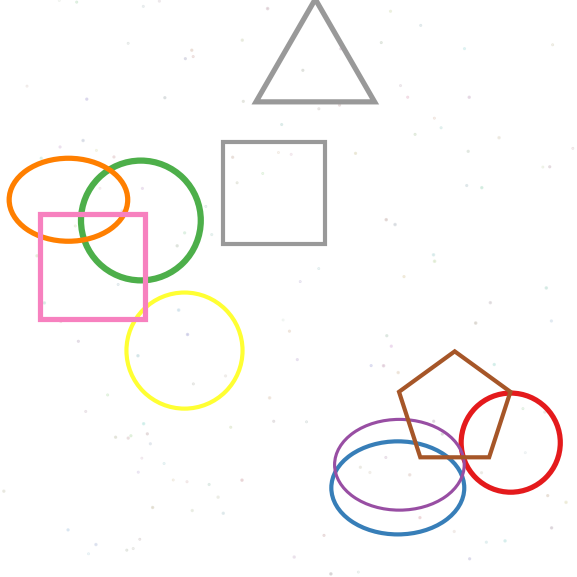[{"shape": "circle", "thickness": 2.5, "radius": 0.43, "center": [0.884, 0.233]}, {"shape": "oval", "thickness": 2, "radius": 0.58, "center": [0.689, 0.154]}, {"shape": "circle", "thickness": 3, "radius": 0.52, "center": [0.244, 0.617]}, {"shape": "oval", "thickness": 1.5, "radius": 0.56, "center": [0.692, 0.194]}, {"shape": "oval", "thickness": 2.5, "radius": 0.51, "center": [0.119, 0.653]}, {"shape": "circle", "thickness": 2, "radius": 0.5, "center": [0.319, 0.392]}, {"shape": "pentagon", "thickness": 2, "radius": 0.51, "center": [0.787, 0.289]}, {"shape": "square", "thickness": 2.5, "radius": 0.45, "center": [0.161, 0.538]}, {"shape": "square", "thickness": 2, "radius": 0.44, "center": [0.474, 0.665]}, {"shape": "triangle", "thickness": 2.5, "radius": 0.59, "center": [0.546, 0.882]}]